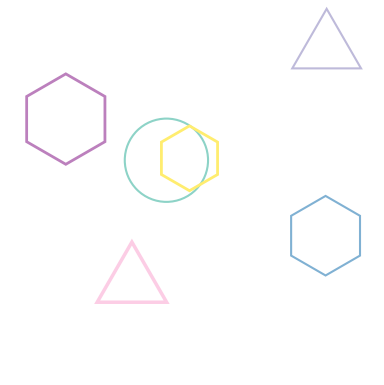[{"shape": "circle", "thickness": 1.5, "radius": 0.54, "center": [0.432, 0.584]}, {"shape": "triangle", "thickness": 1.5, "radius": 0.52, "center": [0.848, 0.874]}, {"shape": "hexagon", "thickness": 1.5, "radius": 0.52, "center": [0.846, 0.388]}, {"shape": "triangle", "thickness": 2.5, "radius": 0.52, "center": [0.343, 0.267]}, {"shape": "hexagon", "thickness": 2, "radius": 0.59, "center": [0.171, 0.691]}, {"shape": "hexagon", "thickness": 2, "radius": 0.42, "center": [0.492, 0.589]}]